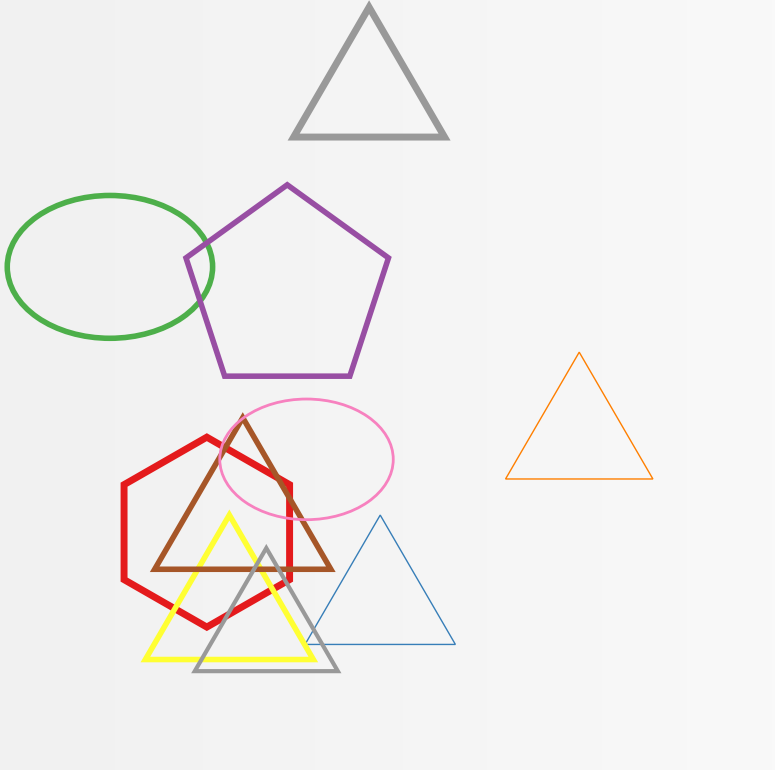[{"shape": "hexagon", "thickness": 2.5, "radius": 0.62, "center": [0.267, 0.309]}, {"shape": "triangle", "thickness": 0.5, "radius": 0.56, "center": [0.491, 0.219]}, {"shape": "oval", "thickness": 2, "radius": 0.66, "center": [0.142, 0.653]}, {"shape": "pentagon", "thickness": 2, "radius": 0.69, "center": [0.371, 0.623]}, {"shape": "triangle", "thickness": 0.5, "radius": 0.55, "center": [0.747, 0.433]}, {"shape": "triangle", "thickness": 2, "radius": 0.63, "center": [0.296, 0.206]}, {"shape": "triangle", "thickness": 2, "radius": 0.66, "center": [0.313, 0.326]}, {"shape": "oval", "thickness": 1, "radius": 0.56, "center": [0.395, 0.403]}, {"shape": "triangle", "thickness": 2.5, "radius": 0.56, "center": [0.476, 0.878]}, {"shape": "triangle", "thickness": 1.5, "radius": 0.53, "center": [0.344, 0.182]}]